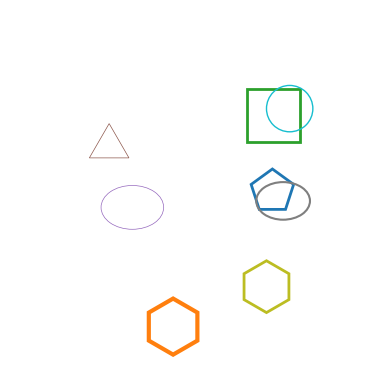[{"shape": "pentagon", "thickness": 2, "radius": 0.29, "center": [0.708, 0.503]}, {"shape": "hexagon", "thickness": 3, "radius": 0.36, "center": [0.45, 0.152]}, {"shape": "square", "thickness": 2, "radius": 0.34, "center": [0.71, 0.7]}, {"shape": "oval", "thickness": 0.5, "radius": 0.41, "center": [0.344, 0.461]}, {"shape": "triangle", "thickness": 0.5, "radius": 0.3, "center": [0.284, 0.62]}, {"shape": "oval", "thickness": 1.5, "radius": 0.35, "center": [0.735, 0.478]}, {"shape": "hexagon", "thickness": 2, "radius": 0.34, "center": [0.692, 0.255]}, {"shape": "circle", "thickness": 1, "radius": 0.3, "center": [0.752, 0.718]}]